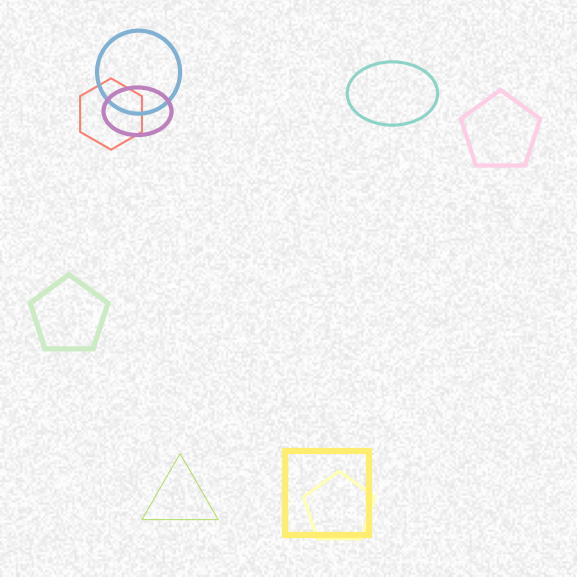[{"shape": "oval", "thickness": 1.5, "radius": 0.39, "center": [0.679, 0.837]}, {"shape": "pentagon", "thickness": 1.5, "radius": 0.32, "center": [0.587, 0.119]}, {"shape": "hexagon", "thickness": 1, "radius": 0.31, "center": [0.192, 0.802]}, {"shape": "circle", "thickness": 2, "radius": 0.36, "center": [0.24, 0.874]}, {"shape": "triangle", "thickness": 0.5, "radius": 0.38, "center": [0.312, 0.138]}, {"shape": "pentagon", "thickness": 2, "radius": 0.36, "center": [0.867, 0.771]}, {"shape": "oval", "thickness": 2, "radius": 0.29, "center": [0.238, 0.806]}, {"shape": "pentagon", "thickness": 2.5, "radius": 0.35, "center": [0.12, 0.453]}, {"shape": "square", "thickness": 3, "radius": 0.36, "center": [0.567, 0.145]}]